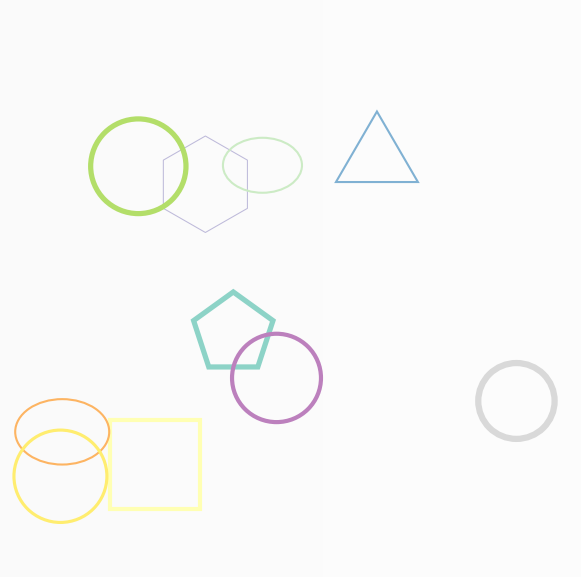[{"shape": "pentagon", "thickness": 2.5, "radius": 0.36, "center": [0.401, 0.422]}, {"shape": "square", "thickness": 2, "radius": 0.39, "center": [0.267, 0.195]}, {"shape": "hexagon", "thickness": 0.5, "radius": 0.42, "center": [0.353, 0.68]}, {"shape": "triangle", "thickness": 1, "radius": 0.41, "center": [0.649, 0.725]}, {"shape": "oval", "thickness": 1, "radius": 0.4, "center": [0.107, 0.251]}, {"shape": "circle", "thickness": 2.5, "radius": 0.41, "center": [0.238, 0.711]}, {"shape": "circle", "thickness": 3, "radius": 0.33, "center": [0.888, 0.305]}, {"shape": "circle", "thickness": 2, "radius": 0.38, "center": [0.476, 0.345]}, {"shape": "oval", "thickness": 1, "radius": 0.34, "center": [0.452, 0.713]}, {"shape": "circle", "thickness": 1.5, "radius": 0.4, "center": [0.104, 0.174]}]